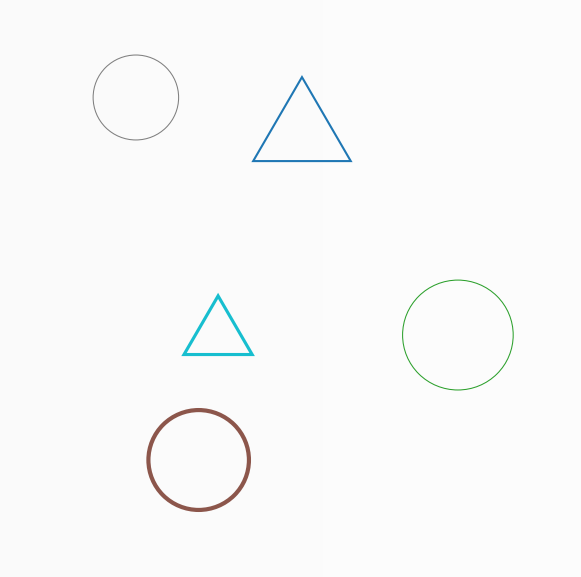[{"shape": "triangle", "thickness": 1, "radius": 0.48, "center": [0.52, 0.769]}, {"shape": "circle", "thickness": 0.5, "radius": 0.48, "center": [0.788, 0.419]}, {"shape": "circle", "thickness": 2, "radius": 0.43, "center": [0.342, 0.203]}, {"shape": "circle", "thickness": 0.5, "radius": 0.37, "center": [0.234, 0.83]}, {"shape": "triangle", "thickness": 1.5, "radius": 0.34, "center": [0.375, 0.419]}]